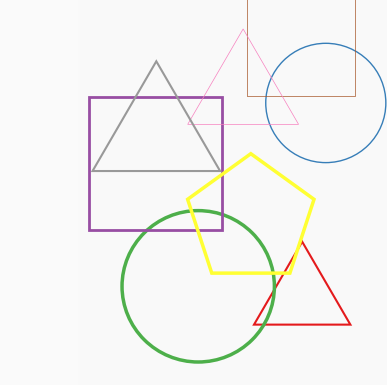[{"shape": "triangle", "thickness": 1.5, "radius": 0.72, "center": [0.78, 0.229]}, {"shape": "circle", "thickness": 1, "radius": 0.77, "center": [0.841, 0.733]}, {"shape": "circle", "thickness": 2.5, "radius": 0.98, "center": [0.512, 0.256]}, {"shape": "square", "thickness": 2, "radius": 0.86, "center": [0.401, 0.576]}, {"shape": "pentagon", "thickness": 2.5, "radius": 0.86, "center": [0.647, 0.429]}, {"shape": "square", "thickness": 0.5, "radius": 0.7, "center": [0.777, 0.889]}, {"shape": "triangle", "thickness": 0.5, "radius": 0.83, "center": [0.627, 0.76]}, {"shape": "triangle", "thickness": 1.5, "radius": 0.95, "center": [0.403, 0.651]}]